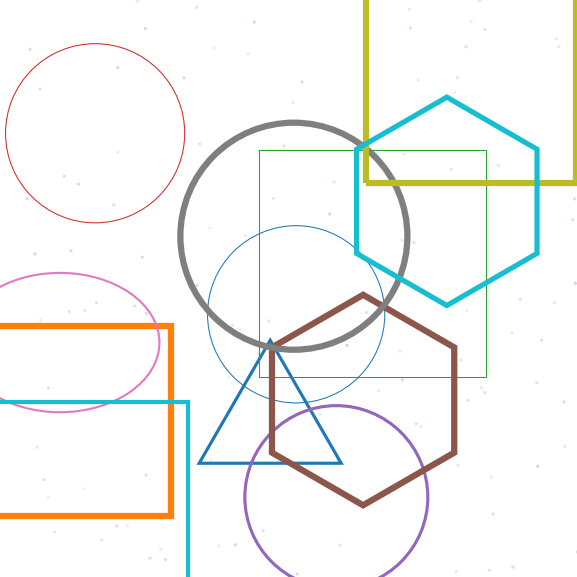[{"shape": "circle", "thickness": 0.5, "radius": 0.77, "center": [0.513, 0.455]}, {"shape": "triangle", "thickness": 1.5, "radius": 0.71, "center": [0.468, 0.268]}, {"shape": "square", "thickness": 3, "radius": 0.83, "center": [0.131, 0.27]}, {"shape": "square", "thickness": 0.5, "radius": 0.98, "center": [0.645, 0.542]}, {"shape": "circle", "thickness": 0.5, "radius": 0.78, "center": [0.165, 0.768]}, {"shape": "circle", "thickness": 1.5, "radius": 0.79, "center": [0.582, 0.138]}, {"shape": "hexagon", "thickness": 3, "radius": 0.91, "center": [0.629, 0.306]}, {"shape": "oval", "thickness": 1, "radius": 0.86, "center": [0.104, 0.406]}, {"shape": "circle", "thickness": 3, "radius": 0.98, "center": [0.509, 0.59]}, {"shape": "square", "thickness": 3, "radius": 0.91, "center": [0.816, 0.864]}, {"shape": "hexagon", "thickness": 2.5, "radius": 0.9, "center": [0.774, 0.65]}, {"shape": "square", "thickness": 2, "radius": 0.98, "center": [0.131, 0.108]}]